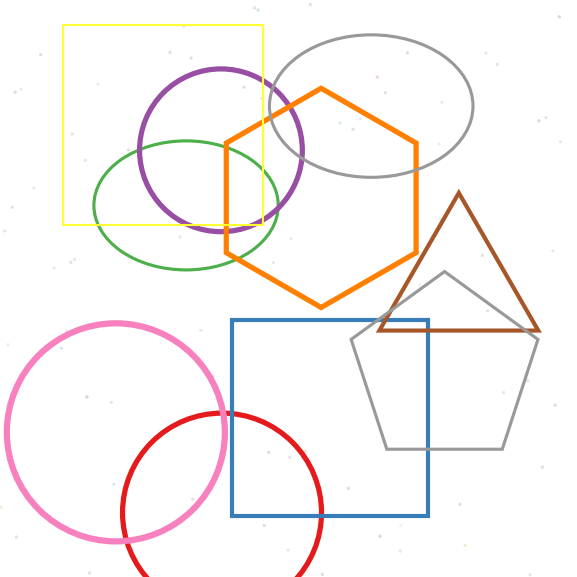[{"shape": "circle", "thickness": 2.5, "radius": 0.86, "center": [0.384, 0.111]}, {"shape": "square", "thickness": 2, "radius": 0.85, "center": [0.571, 0.275]}, {"shape": "oval", "thickness": 1.5, "radius": 0.8, "center": [0.322, 0.643]}, {"shape": "circle", "thickness": 2.5, "radius": 0.7, "center": [0.383, 0.739]}, {"shape": "hexagon", "thickness": 2.5, "radius": 0.95, "center": [0.556, 0.656]}, {"shape": "square", "thickness": 1, "radius": 0.87, "center": [0.282, 0.783]}, {"shape": "triangle", "thickness": 2, "radius": 0.79, "center": [0.795, 0.506]}, {"shape": "circle", "thickness": 3, "radius": 0.94, "center": [0.201, 0.25]}, {"shape": "pentagon", "thickness": 1.5, "radius": 0.85, "center": [0.77, 0.359]}, {"shape": "oval", "thickness": 1.5, "radius": 0.88, "center": [0.643, 0.815]}]